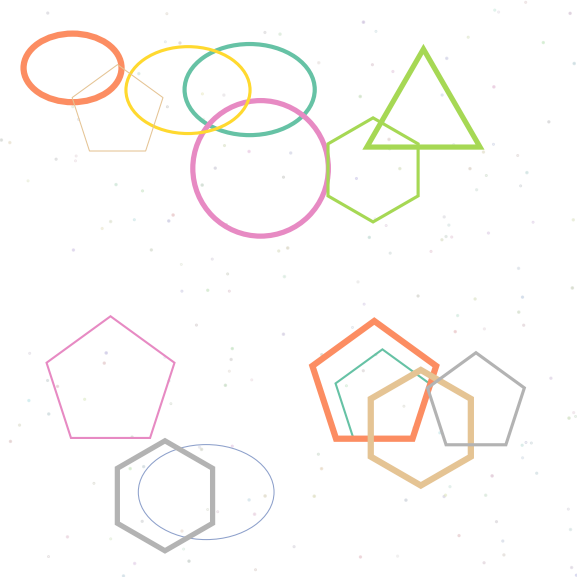[{"shape": "oval", "thickness": 2, "radius": 0.56, "center": [0.432, 0.844]}, {"shape": "pentagon", "thickness": 1, "radius": 0.43, "center": [0.662, 0.309]}, {"shape": "oval", "thickness": 3, "radius": 0.42, "center": [0.126, 0.882]}, {"shape": "pentagon", "thickness": 3, "radius": 0.56, "center": [0.648, 0.331]}, {"shape": "oval", "thickness": 0.5, "radius": 0.59, "center": [0.357, 0.147]}, {"shape": "pentagon", "thickness": 1, "radius": 0.58, "center": [0.191, 0.335]}, {"shape": "circle", "thickness": 2.5, "radius": 0.59, "center": [0.451, 0.708]}, {"shape": "triangle", "thickness": 2.5, "radius": 0.57, "center": [0.733, 0.801]}, {"shape": "hexagon", "thickness": 1.5, "radius": 0.45, "center": [0.646, 0.705]}, {"shape": "oval", "thickness": 1.5, "radius": 0.54, "center": [0.326, 0.843]}, {"shape": "hexagon", "thickness": 3, "radius": 0.5, "center": [0.729, 0.258]}, {"shape": "pentagon", "thickness": 0.5, "radius": 0.41, "center": [0.204, 0.805]}, {"shape": "hexagon", "thickness": 2.5, "radius": 0.48, "center": [0.286, 0.141]}, {"shape": "pentagon", "thickness": 1.5, "radius": 0.44, "center": [0.824, 0.3]}]